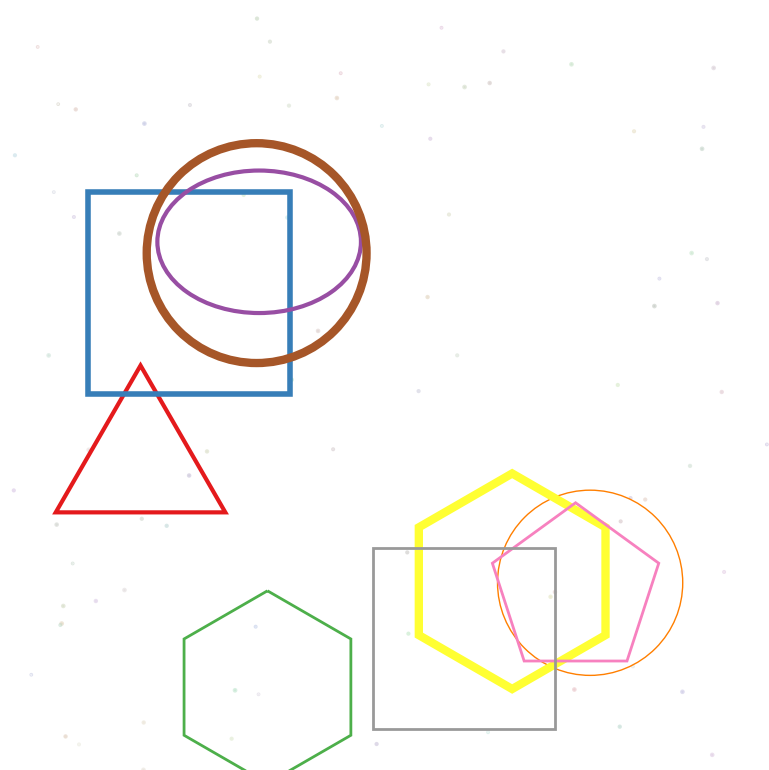[{"shape": "triangle", "thickness": 1.5, "radius": 0.64, "center": [0.183, 0.398]}, {"shape": "square", "thickness": 2, "radius": 0.66, "center": [0.245, 0.62]}, {"shape": "hexagon", "thickness": 1, "radius": 0.63, "center": [0.347, 0.108]}, {"shape": "oval", "thickness": 1.5, "radius": 0.66, "center": [0.337, 0.686]}, {"shape": "circle", "thickness": 0.5, "radius": 0.6, "center": [0.766, 0.243]}, {"shape": "hexagon", "thickness": 3, "radius": 0.7, "center": [0.665, 0.245]}, {"shape": "circle", "thickness": 3, "radius": 0.71, "center": [0.333, 0.671]}, {"shape": "pentagon", "thickness": 1, "radius": 0.57, "center": [0.747, 0.233]}, {"shape": "square", "thickness": 1, "radius": 0.59, "center": [0.602, 0.171]}]